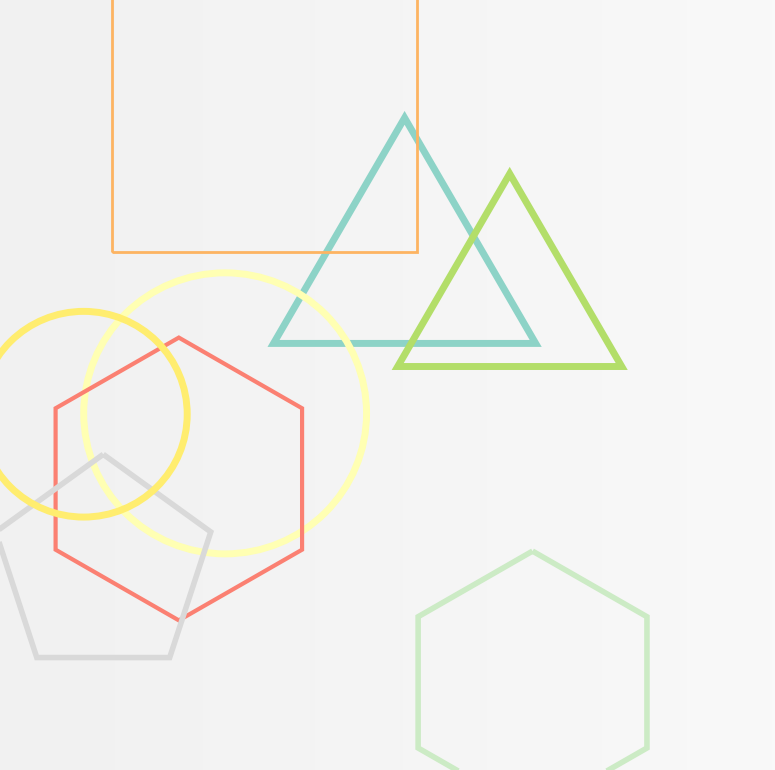[{"shape": "triangle", "thickness": 2.5, "radius": 0.98, "center": [0.522, 0.652]}, {"shape": "circle", "thickness": 2.5, "radius": 0.91, "center": [0.29, 0.463]}, {"shape": "hexagon", "thickness": 1.5, "radius": 0.92, "center": [0.231, 0.378]}, {"shape": "square", "thickness": 1, "radius": 0.99, "center": [0.341, 0.87]}, {"shape": "triangle", "thickness": 2.5, "radius": 0.83, "center": [0.658, 0.607]}, {"shape": "pentagon", "thickness": 2, "radius": 0.73, "center": [0.133, 0.264]}, {"shape": "hexagon", "thickness": 2, "radius": 0.85, "center": [0.687, 0.114]}, {"shape": "circle", "thickness": 2.5, "radius": 0.67, "center": [0.108, 0.462]}]